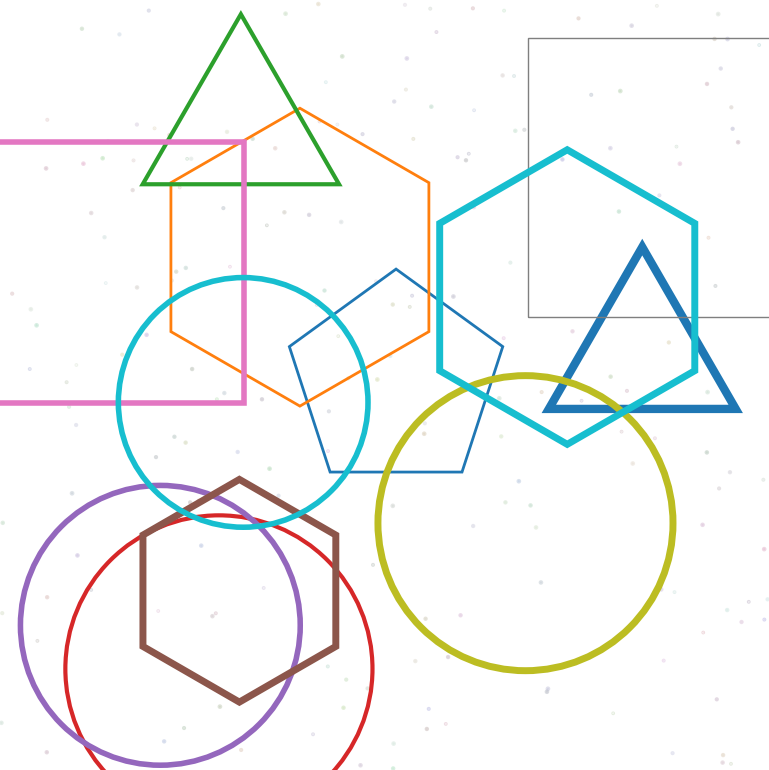[{"shape": "triangle", "thickness": 3, "radius": 0.7, "center": [0.834, 0.539]}, {"shape": "pentagon", "thickness": 1, "radius": 0.73, "center": [0.514, 0.505]}, {"shape": "hexagon", "thickness": 1, "radius": 0.97, "center": [0.389, 0.666]}, {"shape": "triangle", "thickness": 1.5, "radius": 0.74, "center": [0.313, 0.834]}, {"shape": "circle", "thickness": 1.5, "radius": 1.0, "center": [0.284, 0.131]}, {"shape": "circle", "thickness": 2, "radius": 0.91, "center": [0.208, 0.188]}, {"shape": "hexagon", "thickness": 2.5, "radius": 0.72, "center": [0.311, 0.233]}, {"shape": "square", "thickness": 2, "radius": 0.85, "center": [0.147, 0.646]}, {"shape": "square", "thickness": 0.5, "radius": 0.91, "center": [0.866, 0.77]}, {"shape": "circle", "thickness": 2.5, "radius": 0.96, "center": [0.682, 0.321]}, {"shape": "hexagon", "thickness": 2.5, "radius": 0.96, "center": [0.737, 0.614]}, {"shape": "circle", "thickness": 2, "radius": 0.81, "center": [0.316, 0.477]}]